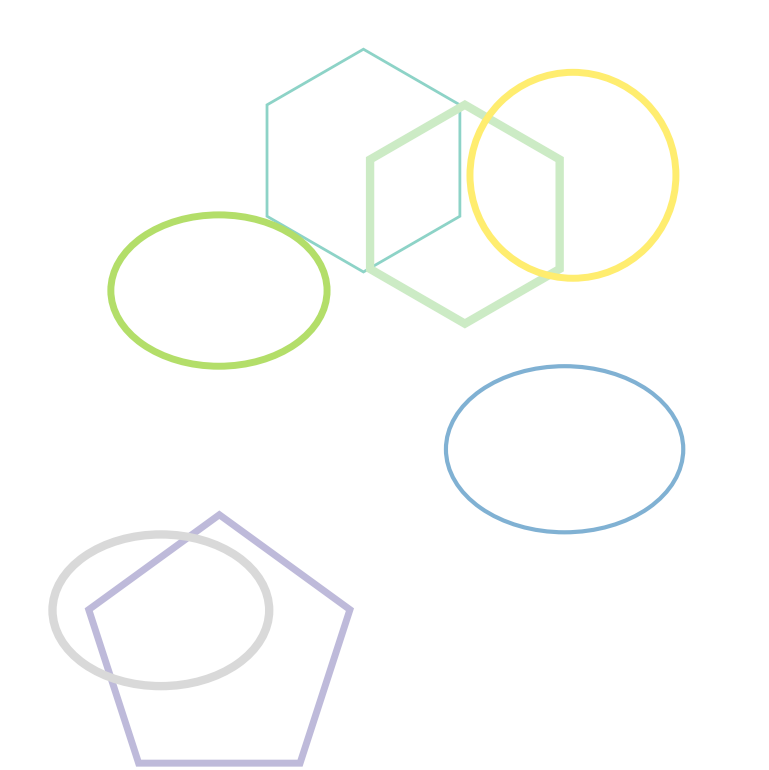[{"shape": "hexagon", "thickness": 1, "radius": 0.72, "center": [0.472, 0.791]}, {"shape": "pentagon", "thickness": 2.5, "radius": 0.89, "center": [0.285, 0.153]}, {"shape": "oval", "thickness": 1.5, "radius": 0.77, "center": [0.733, 0.417]}, {"shape": "oval", "thickness": 2.5, "radius": 0.7, "center": [0.284, 0.623]}, {"shape": "oval", "thickness": 3, "radius": 0.7, "center": [0.209, 0.207]}, {"shape": "hexagon", "thickness": 3, "radius": 0.71, "center": [0.604, 0.722]}, {"shape": "circle", "thickness": 2.5, "radius": 0.67, "center": [0.744, 0.772]}]